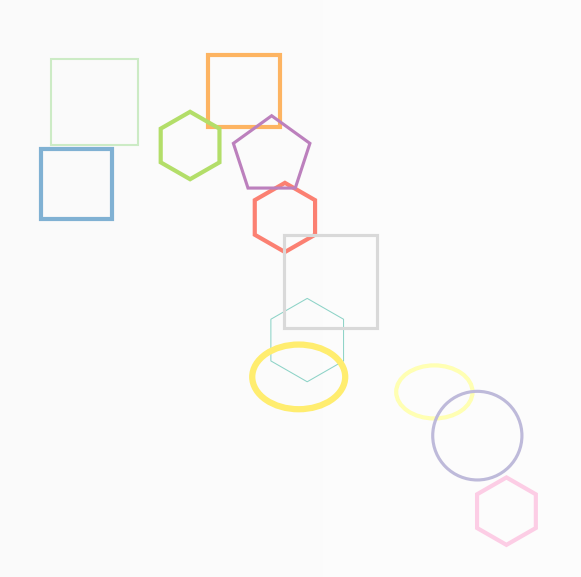[{"shape": "hexagon", "thickness": 0.5, "radius": 0.36, "center": [0.529, 0.41]}, {"shape": "oval", "thickness": 2, "radius": 0.33, "center": [0.747, 0.32]}, {"shape": "circle", "thickness": 1.5, "radius": 0.38, "center": [0.821, 0.245]}, {"shape": "hexagon", "thickness": 2, "radius": 0.3, "center": [0.49, 0.623]}, {"shape": "square", "thickness": 2, "radius": 0.3, "center": [0.132, 0.681]}, {"shape": "square", "thickness": 2, "radius": 0.31, "center": [0.42, 0.841]}, {"shape": "hexagon", "thickness": 2, "radius": 0.29, "center": [0.327, 0.747]}, {"shape": "hexagon", "thickness": 2, "radius": 0.29, "center": [0.871, 0.114]}, {"shape": "square", "thickness": 1.5, "radius": 0.4, "center": [0.569, 0.512]}, {"shape": "pentagon", "thickness": 1.5, "radius": 0.35, "center": [0.467, 0.729]}, {"shape": "square", "thickness": 1, "radius": 0.37, "center": [0.163, 0.823]}, {"shape": "oval", "thickness": 3, "radius": 0.4, "center": [0.514, 0.347]}]